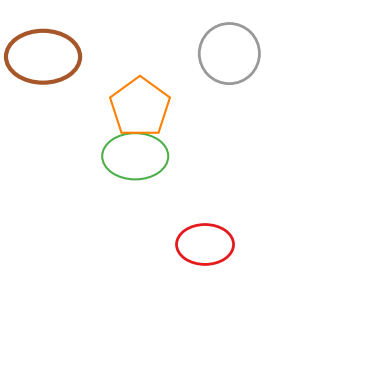[{"shape": "oval", "thickness": 2, "radius": 0.37, "center": [0.533, 0.365]}, {"shape": "oval", "thickness": 1.5, "radius": 0.43, "center": [0.351, 0.594]}, {"shape": "pentagon", "thickness": 1.5, "radius": 0.41, "center": [0.364, 0.721]}, {"shape": "oval", "thickness": 3, "radius": 0.48, "center": [0.112, 0.853]}, {"shape": "circle", "thickness": 2, "radius": 0.39, "center": [0.596, 0.861]}]